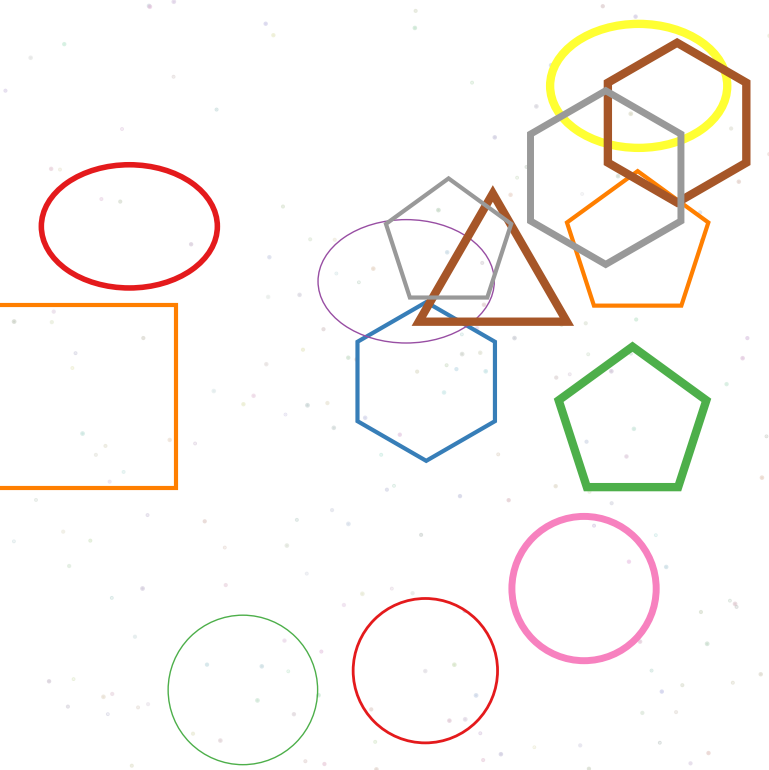[{"shape": "oval", "thickness": 2, "radius": 0.57, "center": [0.168, 0.706]}, {"shape": "circle", "thickness": 1, "radius": 0.47, "center": [0.552, 0.129]}, {"shape": "hexagon", "thickness": 1.5, "radius": 0.52, "center": [0.554, 0.505]}, {"shape": "pentagon", "thickness": 3, "radius": 0.5, "center": [0.821, 0.449]}, {"shape": "circle", "thickness": 0.5, "radius": 0.49, "center": [0.315, 0.104]}, {"shape": "oval", "thickness": 0.5, "radius": 0.57, "center": [0.527, 0.635]}, {"shape": "square", "thickness": 1.5, "radius": 0.6, "center": [0.109, 0.485]}, {"shape": "pentagon", "thickness": 1.5, "radius": 0.48, "center": [0.828, 0.681]}, {"shape": "oval", "thickness": 3, "radius": 0.58, "center": [0.829, 0.888]}, {"shape": "triangle", "thickness": 3, "radius": 0.55, "center": [0.64, 0.638]}, {"shape": "hexagon", "thickness": 3, "radius": 0.52, "center": [0.879, 0.841]}, {"shape": "circle", "thickness": 2.5, "radius": 0.47, "center": [0.759, 0.236]}, {"shape": "hexagon", "thickness": 2.5, "radius": 0.56, "center": [0.787, 0.769]}, {"shape": "pentagon", "thickness": 1.5, "radius": 0.43, "center": [0.583, 0.683]}]